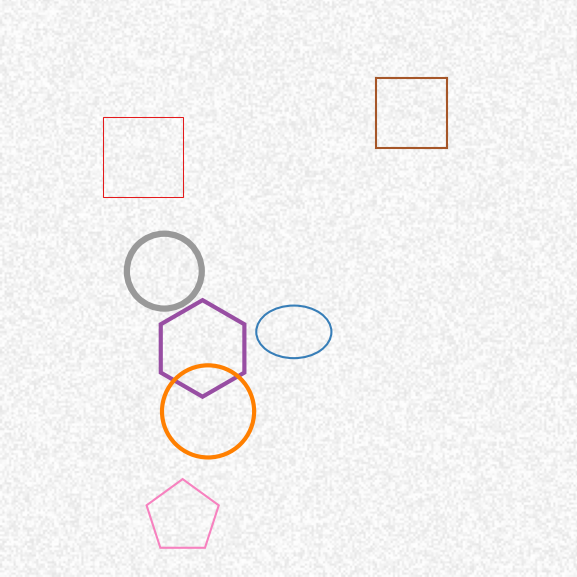[{"shape": "square", "thickness": 0.5, "radius": 0.35, "center": [0.247, 0.728]}, {"shape": "oval", "thickness": 1, "radius": 0.33, "center": [0.509, 0.424]}, {"shape": "hexagon", "thickness": 2, "radius": 0.42, "center": [0.351, 0.396]}, {"shape": "circle", "thickness": 2, "radius": 0.4, "center": [0.36, 0.287]}, {"shape": "square", "thickness": 1, "radius": 0.3, "center": [0.713, 0.804]}, {"shape": "pentagon", "thickness": 1, "radius": 0.33, "center": [0.316, 0.104]}, {"shape": "circle", "thickness": 3, "radius": 0.32, "center": [0.285, 0.53]}]